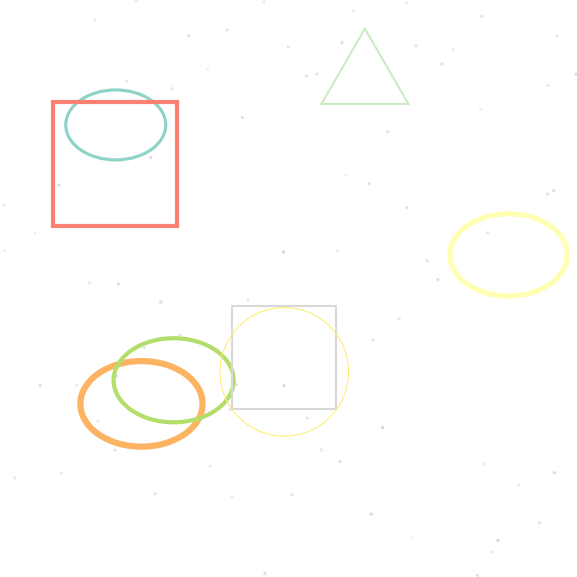[{"shape": "oval", "thickness": 1.5, "radius": 0.43, "center": [0.2, 0.783]}, {"shape": "oval", "thickness": 2.5, "radius": 0.51, "center": [0.881, 0.558]}, {"shape": "square", "thickness": 2, "radius": 0.54, "center": [0.199, 0.715]}, {"shape": "oval", "thickness": 3, "radius": 0.53, "center": [0.245, 0.3]}, {"shape": "oval", "thickness": 2, "radius": 0.52, "center": [0.301, 0.341]}, {"shape": "square", "thickness": 1, "radius": 0.45, "center": [0.492, 0.381]}, {"shape": "triangle", "thickness": 1, "radius": 0.43, "center": [0.632, 0.863]}, {"shape": "circle", "thickness": 0.5, "radius": 0.56, "center": [0.492, 0.355]}]